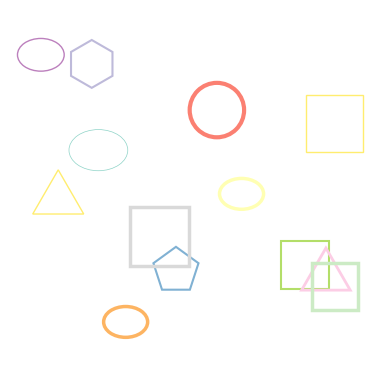[{"shape": "oval", "thickness": 0.5, "radius": 0.38, "center": [0.256, 0.61]}, {"shape": "oval", "thickness": 2.5, "radius": 0.29, "center": [0.627, 0.496]}, {"shape": "hexagon", "thickness": 1.5, "radius": 0.31, "center": [0.238, 0.834]}, {"shape": "circle", "thickness": 3, "radius": 0.35, "center": [0.563, 0.714]}, {"shape": "pentagon", "thickness": 1.5, "radius": 0.31, "center": [0.457, 0.297]}, {"shape": "oval", "thickness": 2.5, "radius": 0.29, "center": [0.326, 0.164]}, {"shape": "square", "thickness": 1.5, "radius": 0.31, "center": [0.793, 0.312]}, {"shape": "triangle", "thickness": 2, "radius": 0.36, "center": [0.847, 0.283]}, {"shape": "square", "thickness": 2.5, "radius": 0.38, "center": [0.413, 0.386]}, {"shape": "oval", "thickness": 1, "radius": 0.3, "center": [0.106, 0.858]}, {"shape": "square", "thickness": 2.5, "radius": 0.3, "center": [0.87, 0.256]}, {"shape": "triangle", "thickness": 1, "radius": 0.38, "center": [0.151, 0.482]}, {"shape": "square", "thickness": 1, "radius": 0.37, "center": [0.868, 0.68]}]